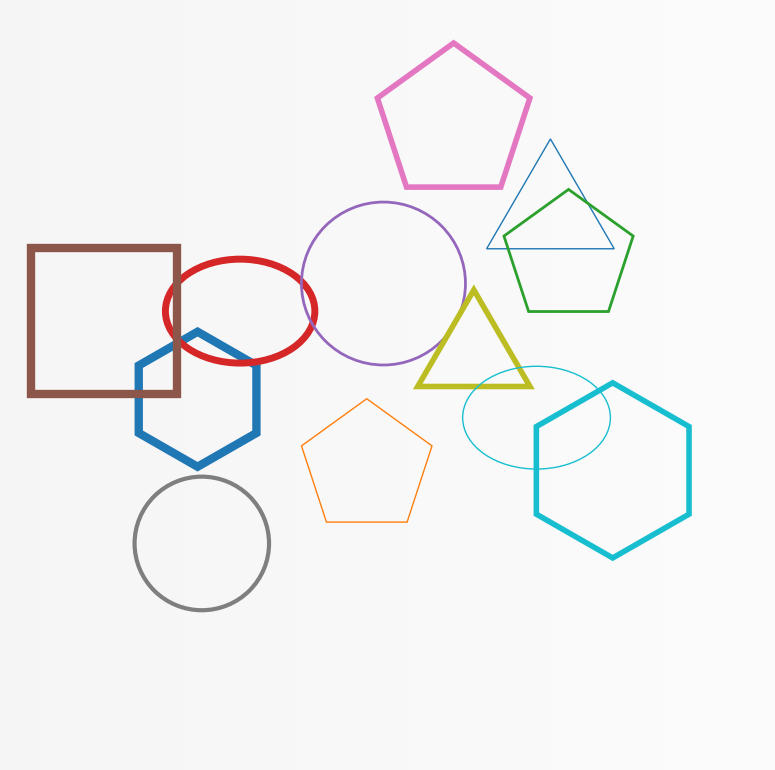[{"shape": "triangle", "thickness": 0.5, "radius": 0.48, "center": [0.71, 0.724]}, {"shape": "hexagon", "thickness": 3, "radius": 0.44, "center": [0.255, 0.481]}, {"shape": "pentagon", "thickness": 0.5, "radius": 0.44, "center": [0.473, 0.394]}, {"shape": "pentagon", "thickness": 1, "radius": 0.44, "center": [0.734, 0.666]}, {"shape": "oval", "thickness": 2.5, "radius": 0.48, "center": [0.31, 0.596]}, {"shape": "circle", "thickness": 1, "radius": 0.53, "center": [0.495, 0.632]}, {"shape": "square", "thickness": 3, "radius": 0.47, "center": [0.134, 0.583]}, {"shape": "pentagon", "thickness": 2, "radius": 0.52, "center": [0.585, 0.841]}, {"shape": "circle", "thickness": 1.5, "radius": 0.43, "center": [0.26, 0.294]}, {"shape": "triangle", "thickness": 2, "radius": 0.42, "center": [0.611, 0.54]}, {"shape": "hexagon", "thickness": 2, "radius": 0.57, "center": [0.791, 0.389]}, {"shape": "oval", "thickness": 0.5, "radius": 0.48, "center": [0.692, 0.458]}]